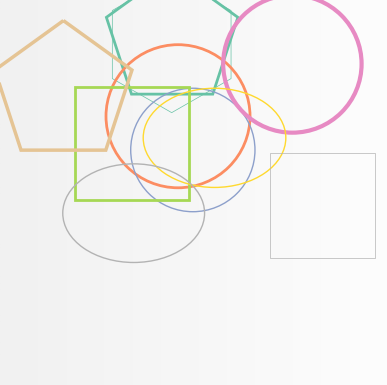[{"shape": "pentagon", "thickness": 2, "radius": 0.89, "center": [0.444, 0.9]}, {"shape": "hexagon", "thickness": 0.5, "radius": 0.88, "center": [0.443, 0.884]}, {"shape": "circle", "thickness": 2, "radius": 0.93, "center": [0.459, 0.698]}, {"shape": "circle", "thickness": 1, "radius": 0.8, "center": [0.498, 0.61]}, {"shape": "circle", "thickness": 3, "radius": 0.89, "center": [0.755, 0.834]}, {"shape": "square", "thickness": 2, "radius": 0.73, "center": [0.342, 0.628]}, {"shape": "oval", "thickness": 1, "radius": 0.92, "center": [0.554, 0.642]}, {"shape": "pentagon", "thickness": 2.5, "radius": 0.93, "center": [0.164, 0.761]}, {"shape": "oval", "thickness": 1, "radius": 0.92, "center": [0.345, 0.446]}, {"shape": "square", "thickness": 0.5, "radius": 0.68, "center": [0.832, 0.467]}]